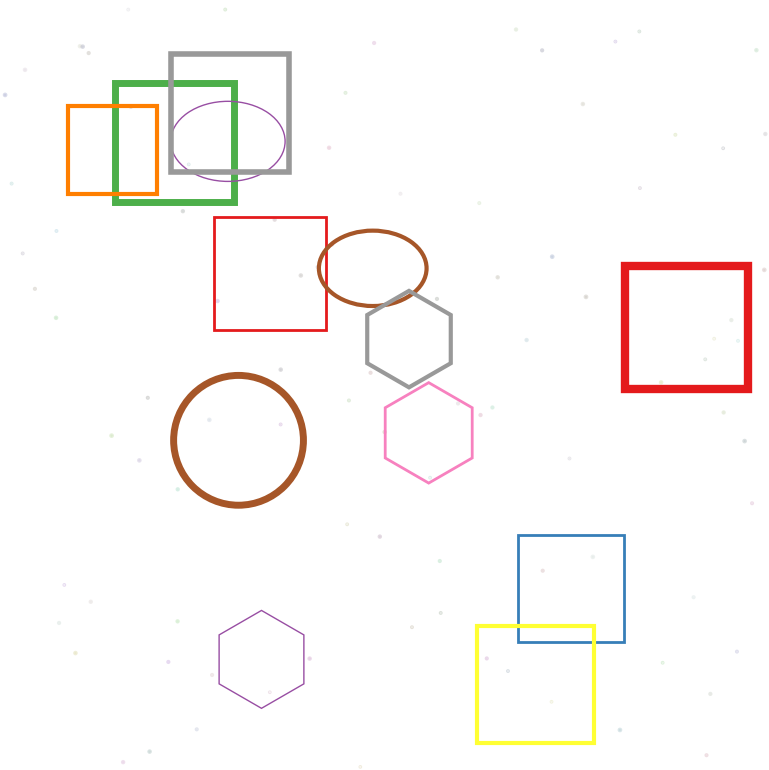[{"shape": "square", "thickness": 3, "radius": 0.4, "center": [0.891, 0.574]}, {"shape": "square", "thickness": 1, "radius": 0.37, "center": [0.35, 0.645]}, {"shape": "square", "thickness": 1, "radius": 0.35, "center": [0.742, 0.236]}, {"shape": "square", "thickness": 2.5, "radius": 0.39, "center": [0.227, 0.815]}, {"shape": "hexagon", "thickness": 0.5, "radius": 0.32, "center": [0.34, 0.144]}, {"shape": "oval", "thickness": 0.5, "radius": 0.37, "center": [0.296, 0.816]}, {"shape": "square", "thickness": 1.5, "radius": 0.29, "center": [0.146, 0.805]}, {"shape": "square", "thickness": 1.5, "radius": 0.38, "center": [0.695, 0.111]}, {"shape": "oval", "thickness": 1.5, "radius": 0.35, "center": [0.484, 0.652]}, {"shape": "circle", "thickness": 2.5, "radius": 0.42, "center": [0.31, 0.428]}, {"shape": "hexagon", "thickness": 1, "radius": 0.33, "center": [0.557, 0.438]}, {"shape": "square", "thickness": 2, "radius": 0.38, "center": [0.299, 0.853]}, {"shape": "hexagon", "thickness": 1.5, "radius": 0.31, "center": [0.531, 0.56]}]